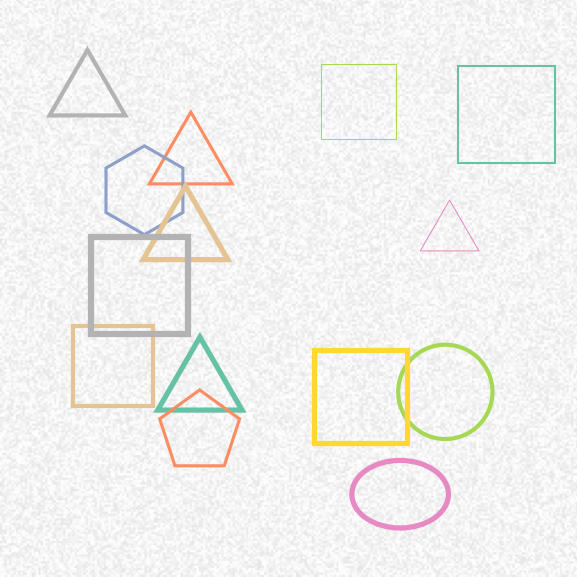[{"shape": "square", "thickness": 1, "radius": 0.42, "center": [0.877, 0.801]}, {"shape": "triangle", "thickness": 2.5, "radius": 0.42, "center": [0.346, 0.331]}, {"shape": "pentagon", "thickness": 1.5, "radius": 0.36, "center": [0.346, 0.251]}, {"shape": "triangle", "thickness": 1.5, "radius": 0.41, "center": [0.33, 0.722]}, {"shape": "hexagon", "thickness": 1.5, "radius": 0.38, "center": [0.25, 0.67]}, {"shape": "triangle", "thickness": 0.5, "radius": 0.29, "center": [0.779, 0.594]}, {"shape": "oval", "thickness": 2.5, "radius": 0.42, "center": [0.693, 0.143]}, {"shape": "square", "thickness": 0.5, "radius": 0.32, "center": [0.621, 0.824]}, {"shape": "circle", "thickness": 2, "radius": 0.41, "center": [0.771, 0.321]}, {"shape": "square", "thickness": 2.5, "radius": 0.4, "center": [0.624, 0.312]}, {"shape": "square", "thickness": 2, "radius": 0.35, "center": [0.196, 0.366]}, {"shape": "triangle", "thickness": 2.5, "radius": 0.42, "center": [0.321, 0.592]}, {"shape": "triangle", "thickness": 2, "radius": 0.38, "center": [0.151, 0.837]}, {"shape": "square", "thickness": 3, "radius": 0.42, "center": [0.242, 0.504]}]